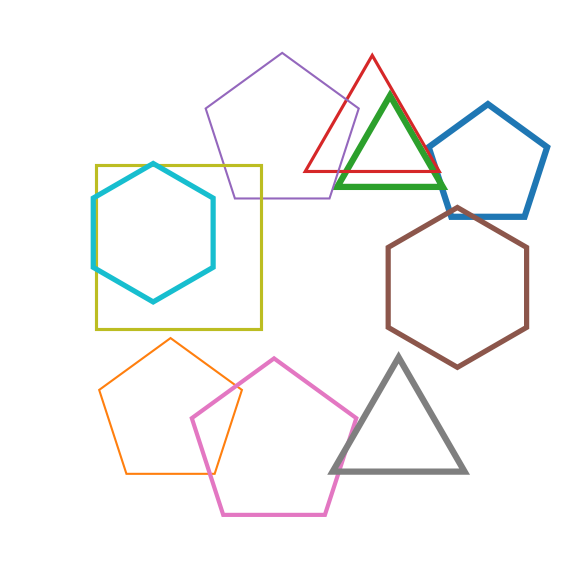[{"shape": "pentagon", "thickness": 3, "radius": 0.54, "center": [0.845, 0.711]}, {"shape": "pentagon", "thickness": 1, "radius": 0.65, "center": [0.295, 0.284]}, {"shape": "triangle", "thickness": 3, "radius": 0.53, "center": [0.675, 0.728]}, {"shape": "triangle", "thickness": 1.5, "radius": 0.67, "center": [0.645, 0.769]}, {"shape": "pentagon", "thickness": 1, "radius": 0.7, "center": [0.489, 0.768]}, {"shape": "hexagon", "thickness": 2.5, "radius": 0.69, "center": [0.792, 0.501]}, {"shape": "pentagon", "thickness": 2, "radius": 0.75, "center": [0.475, 0.229]}, {"shape": "triangle", "thickness": 3, "radius": 0.66, "center": [0.69, 0.248]}, {"shape": "square", "thickness": 1.5, "radius": 0.71, "center": [0.309, 0.571]}, {"shape": "hexagon", "thickness": 2.5, "radius": 0.6, "center": [0.265, 0.596]}]